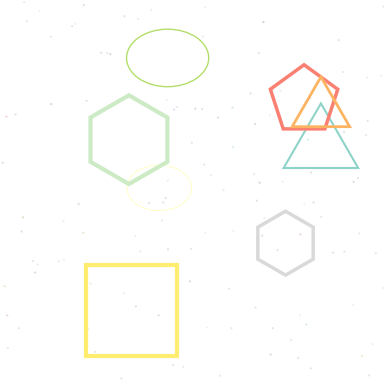[{"shape": "triangle", "thickness": 1.5, "radius": 0.56, "center": [0.834, 0.62]}, {"shape": "oval", "thickness": 0.5, "radius": 0.42, "center": [0.414, 0.512]}, {"shape": "pentagon", "thickness": 2.5, "radius": 0.46, "center": [0.79, 0.74]}, {"shape": "triangle", "thickness": 2, "radius": 0.43, "center": [0.834, 0.714]}, {"shape": "oval", "thickness": 1, "radius": 0.53, "center": [0.435, 0.85]}, {"shape": "hexagon", "thickness": 2.5, "radius": 0.42, "center": [0.742, 0.368]}, {"shape": "hexagon", "thickness": 3, "radius": 0.58, "center": [0.335, 0.637]}, {"shape": "square", "thickness": 3, "radius": 0.59, "center": [0.342, 0.193]}]